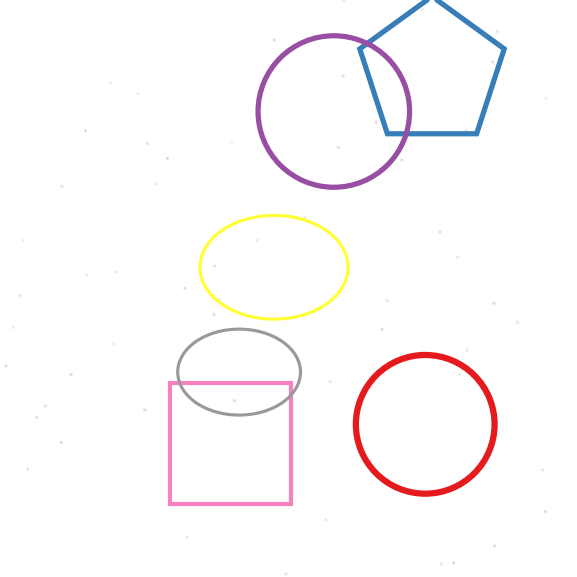[{"shape": "circle", "thickness": 3, "radius": 0.6, "center": [0.736, 0.264]}, {"shape": "pentagon", "thickness": 2.5, "radius": 0.66, "center": [0.748, 0.874]}, {"shape": "circle", "thickness": 2.5, "radius": 0.66, "center": [0.578, 0.806]}, {"shape": "oval", "thickness": 1.5, "radius": 0.64, "center": [0.475, 0.536]}, {"shape": "square", "thickness": 2, "radius": 0.52, "center": [0.399, 0.231]}, {"shape": "oval", "thickness": 1.5, "radius": 0.53, "center": [0.414, 0.355]}]